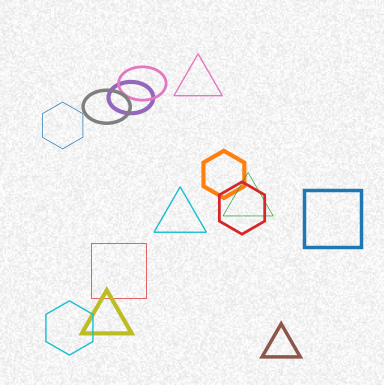[{"shape": "square", "thickness": 2.5, "radius": 0.37, "center": [0.864, 0.431]}, {"shape": "hexagon", "thickness": 0.5, "radius": 0.3, "center": [0.163, 0.674]}, {"shape": "hexagon", "thickness": 3, "radius": 0.31, "center": [0.582, 0.547]}, {"shape": "triangle", "thickness": 0.5, "radius": 0.38, "center": [0.644, 0.477]}, {"shape": "hexagon", "thickness": 2, "radius": 0.34, "center": [0.629, 0.46]}, {"shape": "square", "thickness": 0.5, "radius": 0.36, "center": [0.308, 0.297]}, {"shape": "oval", "thickness": 3, "radius": 0.29, "center": [0.34, 0.747]}, {"shape": "triangle", "thickness": 2.5, "radius": 0.29, "center": [0.73, 0.102]}, {"shape": "oval", "thickness": 2, "radius": 0.31, "center": [0.37, 0.783]}, {"shape": "triangle", "thickness": 1, "radius": 0.36, "center": [0.515, 0.788]}, {"shape": "oval", "thickness": 2.5, "radius": 0.31, "center": [0.277, 0.723]}, {"shape": "triangle", "thickness": 3, "radius": 0.37, "center": [0.277, 0.171]}, {"shape": "triangle", "thickness": 1, "radius": 0.39, "center": [0.468, 0.436]}, {"shape": "hexagon", "thickness": 1, "radius": 0.35, "center": [0.18, 0.148]}]